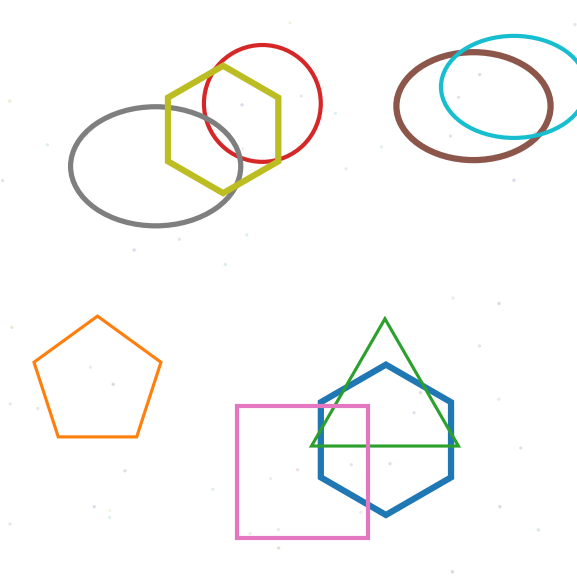[{"shape": "hexagon", "thickness": 3, "radius": 0.65, "center": [0.668, 0.238]}, {"shape": "pentagon", "thickness": 1.5, "radius": 0.58, "center": [0.169, 0.336]}, {"shape": "triangle", "thickness": 1.5, "radius": 0.73, "center": [0.667, 0.3]}, {"shape": "circle", "thickness": 2, "radius": 0.51, "center": [0.454, 0.82]}, {"shape": "oval", "thickness": 3, "radius": 0.67, "center": [0.82, 0.815]}, {"shape": "square", "thickness": 2, "radius": 0.57, "center": [0.524, 0.181]}, {"shape": "oval", "thickness": 2.5, "radius": 0.74, "center": [0.27, 0.711]}, {"shape": "hexagon", "thickness": 3, "radius": 0.55, "center": [0.386, 0.775]}, {"shape": "oval", "thickness": 2, "radius": 0.63, "center": [0.89, 0.849]}]